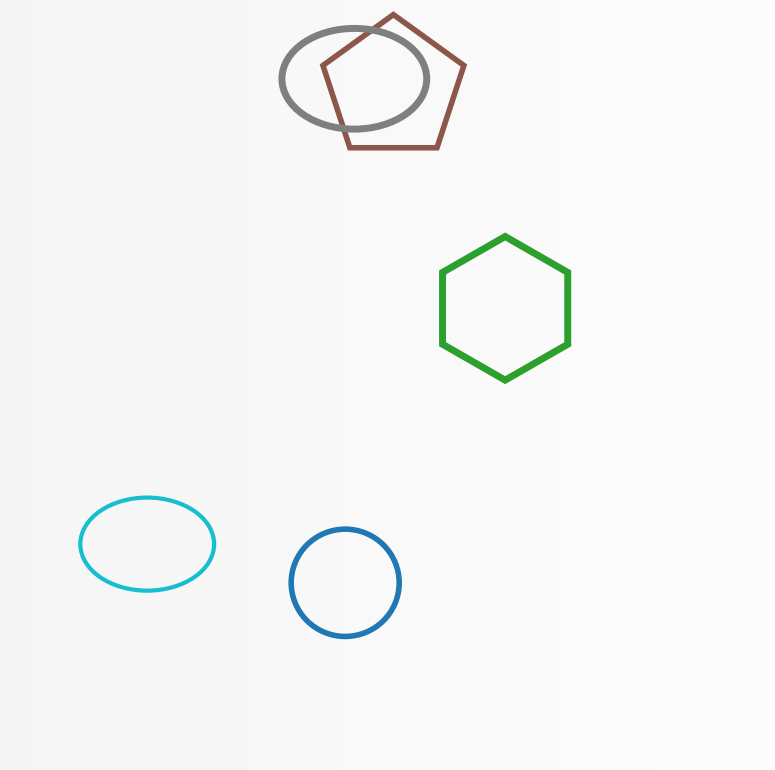[{"shape": "circle", "thickness": 2, "radius": 0.35, "center": [0.445, 0.243]}, {"shape": "hexagon", "thickness": 2.5, "radius": 0.47, "center": [0.652, 0.6]}, {"shape": "pentagon", "thickness": 2, "radius": 0.48, "center": [0.508, 0.885]}, {"shape": "oval", "thickness": 2.5, "radius": 0.47, "center": [0.457, 0.898]}, {"shape": "oval", "thickness": 1.5, "radius": 0.43, "center": [0.19, 0.293]}]